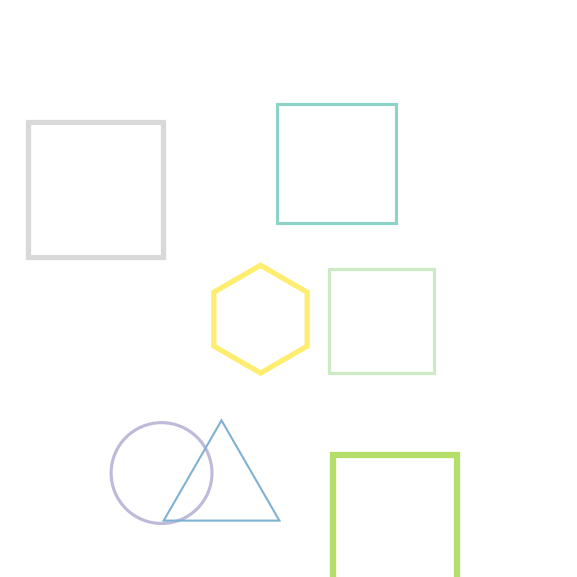[{"shape": "square", "thickness": 1.5, "radius": 0.51, "center": [0.583, 0.716]}, {"shape": "circle", "thickness": 1.5, "radius": 0.44, "center": [0.28, 0.18]}, {"shape": "triangle", "thickness": 1, "radius": 0.58, "center": [0.384, 0.155]}, {"shape": "square", "thickness": 3, "radius": 0.54, "center": [0.684, 0.104]}, {"shape": "square", "thickness": 2.5, "radius": 0.59, "center": [0.166, 0.671]}, {"shape": "square", "thickness": 1.5, "radius": 0.45, "center": [0.66, 0.443]}, {"shape": "hexagon", "thickness": 2.5, "radius": 0.47, "center": [0.451, 0.446]}]